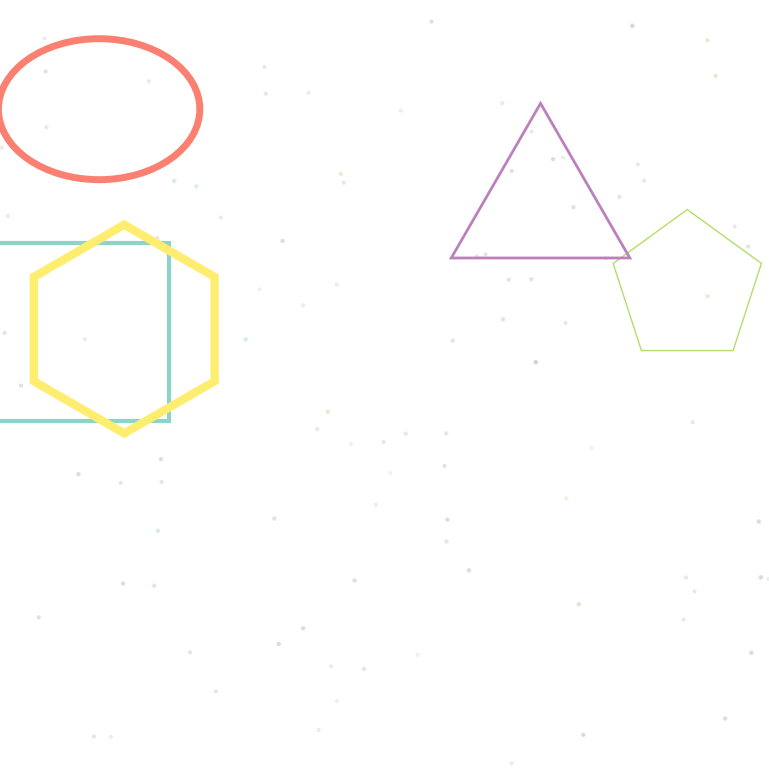[{"shape": "square", "thickness": 1.5, "radius": 0.58, "center": [0.104, 0.569]}, {"shape": "oval", "thickness": 2.5, "radius": 0.65, "center": [0.129, 0.858]}, {"shape": "pentagon", "thickness": 0.5, "radius": 0.51, "center": [0.893, 0.627]}, {"shape": "triangle", "thickness": 1, "radius": 0.67, "center": [0.702, 0.732]}, {"shape": "hexagon", "thickness": 3, "radius": 0.68, "center": [0.161, 0.573]}]